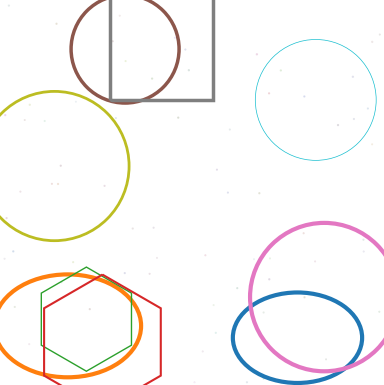[{"shape": "oval", "thickness": 3, "radius": 0.84, "center": [0.773, 0.123]}, {"shape": "oval", "thickness": 3, "radius": 0.95, "center": [0.176, 0.154]}, {"shape": "hexagon", "thickness": 1, "radius": 0.68, "center": [0.224, 0.171]}, {"shape": "hexagon", "thickness": 1.5, "radius": 0.87, "center": [0.266, 0.112]}, {"shape": "circle", "thickness": 2.5, "radius": 0.7, "center": [0.325, 0.873]}, {"shape": "circle", "thickness": 3, "radius": 0.96, "center": [0.842, 0.228]}, {"shape": "square", "thickness": 2.5, "radius": 0.67, "center": [0.419, 0.874]}, {"shape": "circle", "thickness": 2, "radius": 0.97, "center": [0.141, 0.569]}, {"shape": "circle", "thickness": 0.5, "radius": 0.78, "center": [0.82, 0.74]}]